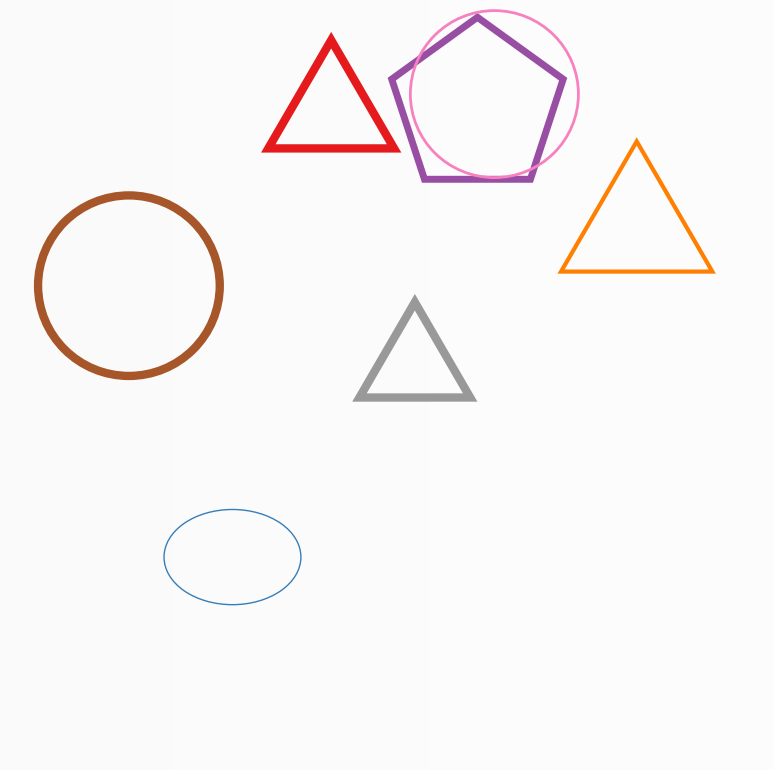[{"shape": "triangle", "thickness": 3, "radius": 0.47, "center": [0.427, 0.854]}, {"shape": "oval", "thickness": 0.5, "radius": 0.44, "center": [0.3, 0.277]}, {"shape": "pentagon", "thickness": 2.5, "radius": 0.58, "center": [0.616, 0.861]}, {"shape": "triangle", "thickness": 1.5, "radius": 0.56, "center": [0.822, 0.704]}, {"shape": "circle", "thickness": 3, "radius": 0.59, "center": [0.166, 0.629]}, {"shape": "circle", "thickness": 1, "radius": 0.54, "center": [0.638, 0.878]}, {"shape": "triangle", "thickness": 3, "radius": 0.41, "center": [0.535, 0.525]}]